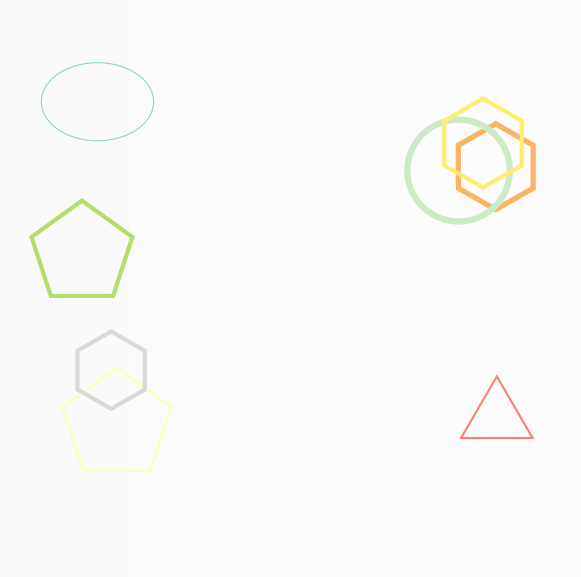[{"shape": "oval", "thickness": 0.5, "radius": 0.48, "center": [0.168, 0.823]}, {"shape": "pentagon", "thickness": 1, "radius": 0.49, "center": [0.201, 0.263]}, {"shape": "triangle", "thickness": 1, "radius": 0.36, "center": [0.855, 0.276]}, {"shape": "hexagon", "thickness": 2.5, "radius": 0.37, "center": [0.853, 0.71]}, {"shape": "pentagon", "thickness": 2, "radius": 0.46, "center": [0.141, 0.561]}, {"shape": "hexagon", "thickness": 2, "radius": 0.33, "center": [0.191, 0.358]}, {"shape": "circle", "thickness": 3, "radius": 0.44, "center": [0.789, 0.704]}, {"shape": "hexagon", "thickness": 2, "radius": 0.39, "center": [0.831, 0.751]}]